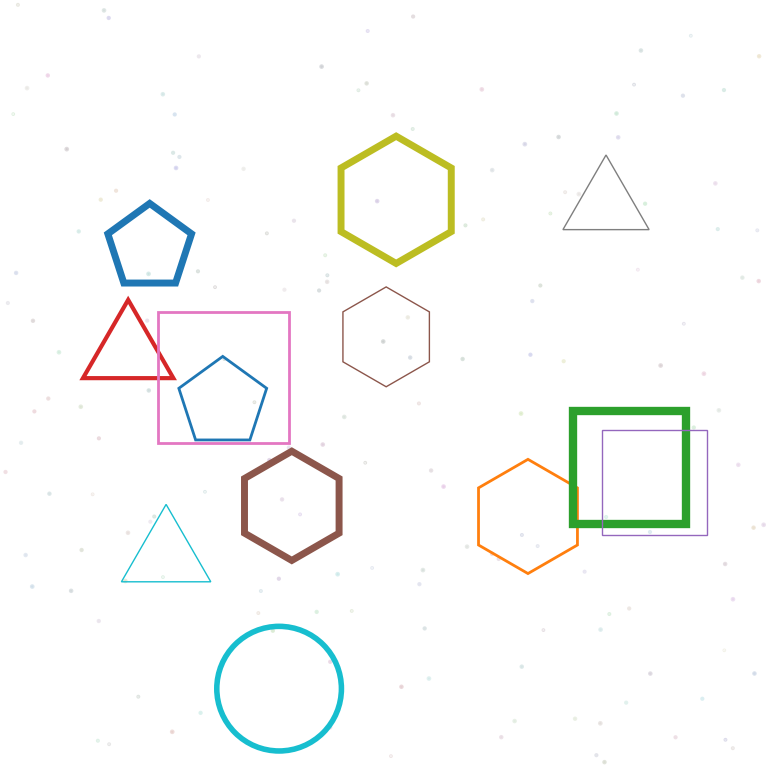[{"shape": "pentagon", "thickness": 2.5, "radius": 0.29, "center": [0.194, 0.679]}, {"shape": "pentagon", "thickness": 1, "radius": 0.3, "center": [0.289, 0.477]}, {"shape": "hexagon", "thickness": 1, "radius": 0.37, "center": [0.686, 0.329]}, {"shape": "square", "thickness": 3, "radius": 0.37, "center": [0.818, 0.392]}, {"shape": "triangle", "thickness": 1.5, "radius": 0.34, "center": [0.166, 0.543]}, {"shape": "square", "thickness": 0.5, "radius": 0.34, "center": [0.85, 0.374]}, {"shape": "hexagon", "thickness": 0.5, "radius": 0.32, "center": [0.502, 0.563]}, {"shape": "hexagon", "thickness": 2.5, "radius": 0.35, "center": [0.379, 0.343]}, {"shape": "square", "thickness": 1, "radius": 0.43, "center": [0.291, 0.51]}, {"shape": "triangle", "thickness": 0.5, "radius": 0.32, "center": [0.787, 0.734]}, {"shape": "hexagon", "thickness": 2.5, "radius": 0.41, "center": [0.514, 0.741]}, {"shape": "triangle", "thickness": 0.5, "radius": 0.34, "center": [0.216, 0.278]}, {"shape": "circle", "thickness": 2, "radius": 0.4, "center": [0.362, 0.106]}]